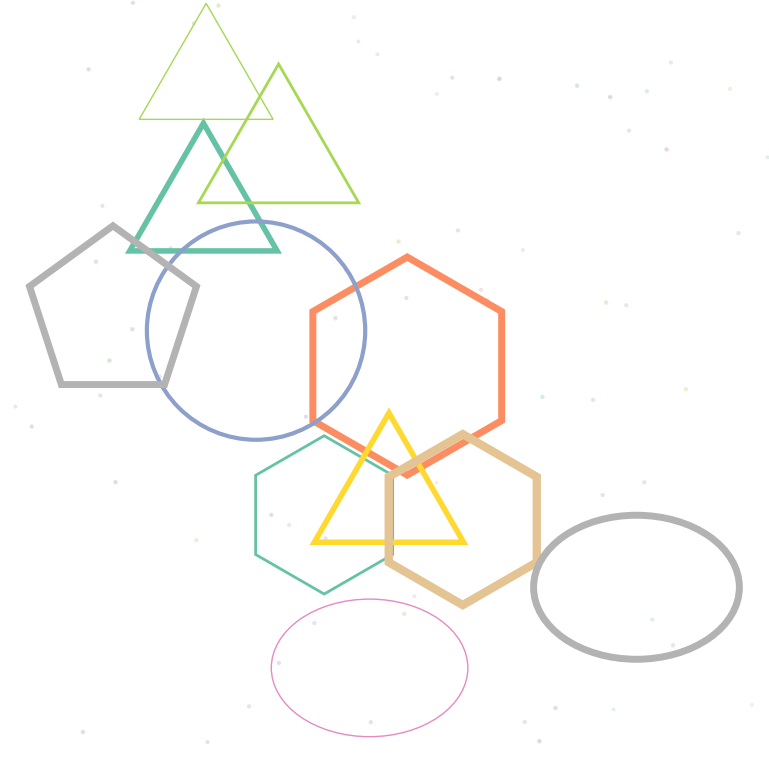[{"shape": "triangle", "thickness": 2, "radius": 0.55, "center": [0.264, 0.729]}, {"shape": "hexagon", "thickness": 1, "radius": 0.51, "center": [0.421, 0.331]}, {"shape": "hexagon", "thickness": 2.5, "radius": 0.71, "center": [0.529, 0.525]}, {"shape": "circle", "thickness": 1.5, "radius": 0.71, "center": [0.333, 0.571]}, {"shape": "oval", "thickness": 0.5, "radius": 0.64, "center": [0.48, 0.133]}, {"shape": "triangle", "thickness": 1, "radius": 0.6, "center": [0.362, 0.797]}, {"shape": "triangle", "thickness": 0.5, "radius": 0.5, "center": [0.268, 0.895]}, {"shape": "triangle", "thickness": 2, "radius": 0.56, "center": [0.505, 0.352]}, {"shape": "hexagon", "thickness": 3, "radius": 0.55, "center": [0.601, 0.325]}, {"shape": "oval", "thickness": 2.5, "radius": 0.67, "center": [0.827, 0.237]}, {"shape": "pentagon", "thickness": 2.5, "radius": 0.57, "center": [0.147, 0.593]}]